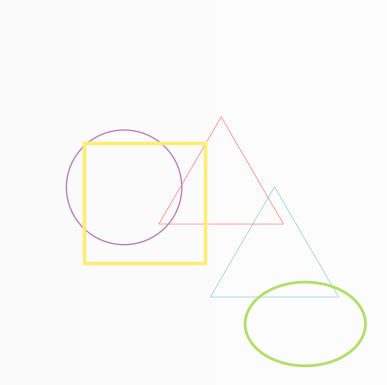[{"shape": "triangle", "thickness": 0.5, "radius": 0.96, "center": [0.708, 0.324]}, {"shape": "triangle", "thickness": 0.5, "radius": 0.93, "center": [0.571, 0.511]}, {"shape": "oval", "thickness": 2, "radius": 0.78, "center": [0.788, 0.159]}, {"shape": "circle", "thickness": 1, "radius": 0.74, "center": [0.32, 0.513]}, {"shape": "square", "thickness": 2.5, "radius": 0.78, "center": [0.373, 0.473]}]